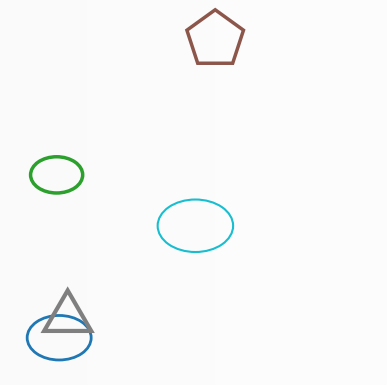[{"shape": "oval", "thickness": 2, "radius": 0.41, "center": [0.153, 0.123]}, {"shape": "oval", "thickness": 2.5, "radius": 0.34, "center": [0.146, 0.546]}, {"shape": "pentagon", "thickness": 2.5, "radius": 0.38, "center": [0.555, 0.898]}, {"shape": "triangle", "thickness": 3, "radius": 0.35, "center": [0.175, 0.175]}, {"shape": "oval", "thickness": 1.5, "radius": 0.49, "center": [0.504, 0.414]}]